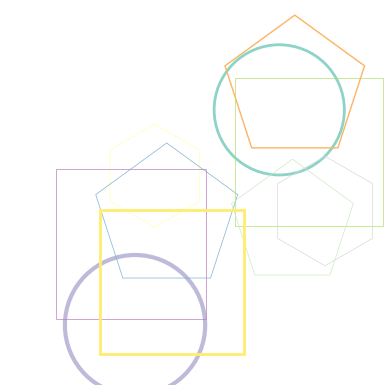[{"shape": "circle", "thickness": 2, "radius": 0.85, "center": [0.725, 0.715]}, {"shape": "hexagon", "thickness": 0.5, "radius": 0.67, "center": [0.402, 0.544]}, {"shape": "circle", "thickness": 3, "radius": 0.91, "center": [0.351, 0.156]}, {"shape": "pentagon", "thickness": 0.5, "radius": 0.97, "center": [0.433, 0.435]}, {"shape": "pentagon", "thickness": 1, "radius": 0.95, "center": [0.766, 0.77]}, {"shape": "square", "thickness": 0.5, "radius": 0.96, "center": [0.802, 0.604]}, {"shape": "hexagon", "thickness": 0.5, "radius": 0.71, "center": [0.844, 0.452]}, {"shape": "square", "thickness": 0.5, "radius": 0.97, "center": [0.34, 0.366]}, {"shape": "pentagon", "thickness": 0.5, "radius": 0.83, "center": [0.76, 0.42]}, {"shape": "square", "thickness": 2, "radius": 0.93, "center": [0.446, 0.267]}]